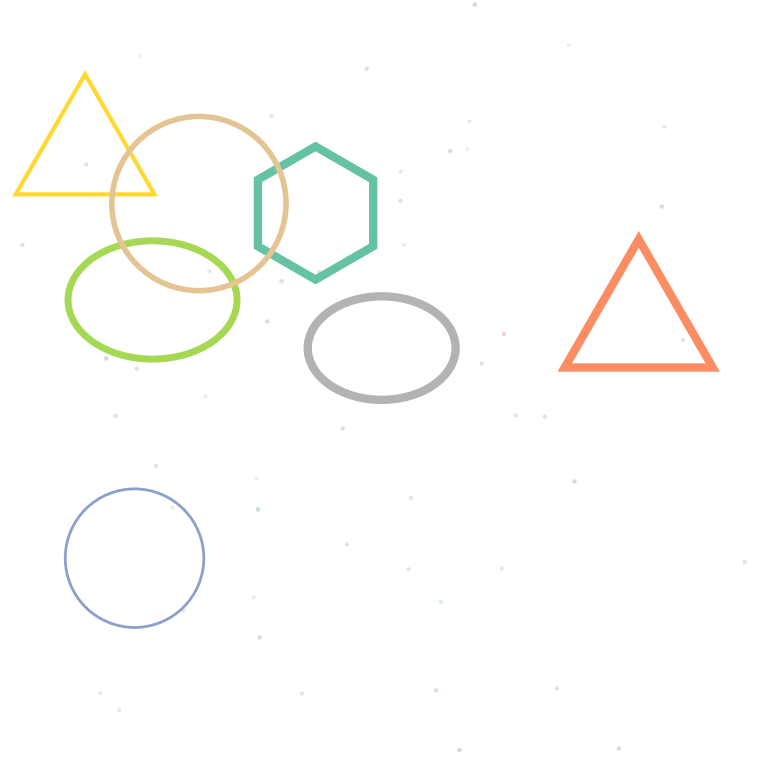[{"shape": "hexagon", "thickness": 3, "radius": 0.43, "center": [0.41, 0.723]}, {"shape": "triangle", "thickness": 3, "radius": 0.56, "center": [0.829, 0.578]}, {"shape": "circle", "thickness": 1, "radius": 0.45, "center": [0.175, 0.275]}, {"shape": "oval", "thickness": 2.5, "radius": 0.55, "center": [0.198, 0.61]}, {"shape": "triangle", "thickness": 1.5, "radius": 0.52, "center": [0.11, 0.8]}, {"shape": "circle", "thickness": 2, "radius": 0.57, "center": [0.258, 0.736]}, {"shape": "oval", "thickness": 3, "radius": 0.48, "center": [0.496, 0.548]}]